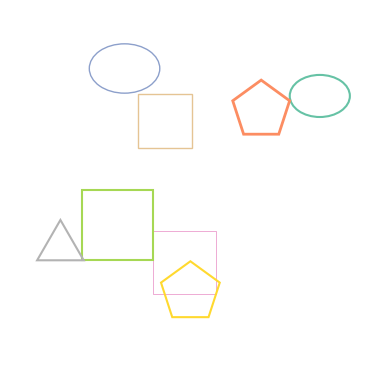[{"shape": "oval", "thickness": 1.5, "radius": 0.39, "center": [0.831, 0.751]}, {"shape": "pentagon", "thickness": 2, "radius": 0.39, "center": [0.678, 0.714]}, {"shape": "oval", "thickness": 1, "radius": 0.46, "center": [0.323, 0.822]}, {"shape": "square", "thickness": 0.5, "radius": 0.41, "center": [0.478, 0.318]}, {"shape": "square", "thickness": 1.5, "radius": 0.46, "center": [0.306, 0.416]}, {"shape": "pentagon", "thickness": 1.5, "radius": 0.4, "center": [0.495, 0.241]}, {"shape": "square", "thickness": 1, "radius": 0.36, "center": [0.429, 0.685]}, {"shape": "triangle", "thickness": 1.5, "radius": 0.35, "center": [0.157, 0.359]}]